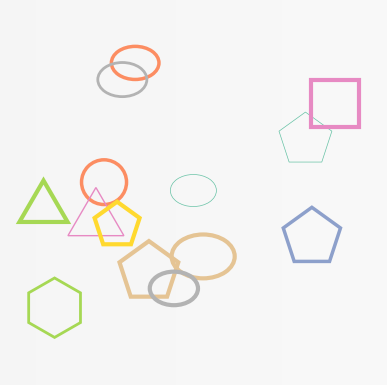[{"shape": "pentagon", "thickness": 0.5, "radius": 0.36, "center": [0.788, 0.637]}, {"shape": "oval", "thickness": 0.5, "radius": 0.3, "center": [0.499, 0.505]}, {"shape": "oval", "thickness": 2.5, "radius": 0.31, "center": [0.349, 0.837]}, {"shape": "circle", "thickness": 2.5, "radius": 0.29, "center": [0.268, 0.527]}, {"shape": "pentagon", "thickness": 2.5, "radius": 0.39, "center": [0.805, 0.384]}, {"shape": "triangle", "thickness": 1, "radius": 0.42, "center": [0.248, 0.43]}, {"shape": "square", "thickness": 3, "radius": 0.31, "center": [0.864, 0.731]}, {"shape": "hexagon", "thickness": 2, "radius": 0.39, "center": [0.141, 0.201]}, {"shape": "triangle", "thickness": 3, "radius": 0.36, "center": [0.112, 0.459]}, {"shape": "pentagon", "thickness": 3, "radius": 0.31, "center": [0.302, 0.415]}, {"shape": "pentagon", "thickness": 3, "radius": 0.4, "center": [0.384, 0.294]}, {"shape": "oval", "thickness": 3, "radius": 0.41, "center": [0.524, 0.334]}, {"shape": "oval", "thickness": 2, "radius": 0.32, "center": [0.316, 0.793]}, {"shape": "oval", "thickness": 3, "radius": 0.31, "center": [0.449, 0.251]}]